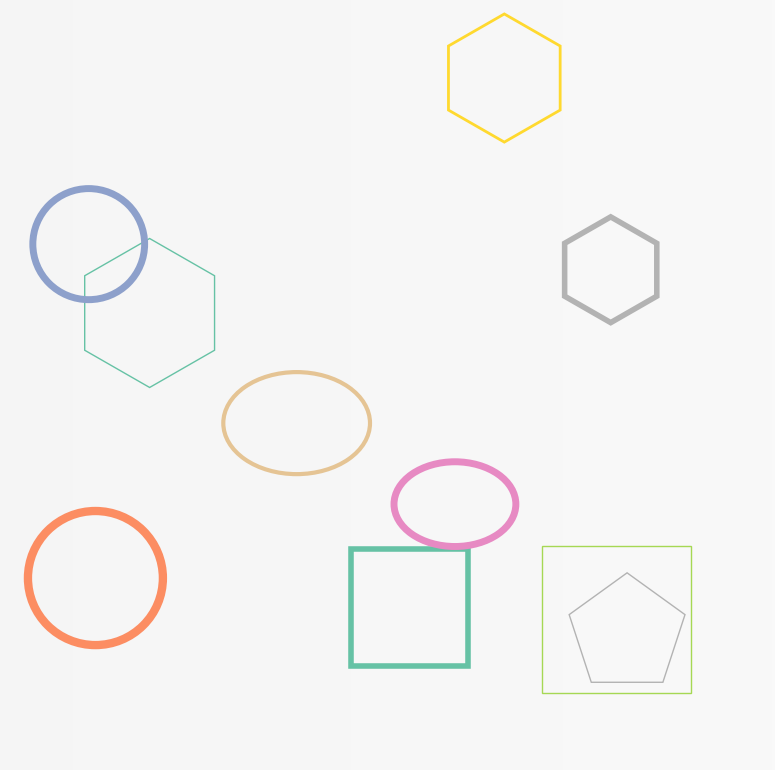[{"shape": "hexagon", "thickness": 0.5, "radius": 0.48, "center": [0.193, 0.594]}, {"shape": "square", "thickness": 2, "radius": 0.38, "center": [0.528, 0.211]}, {"shape": "circle", "thickness": 3, "radius": 0.44, "center": [0.123, 0.249]}, {"shape": "circle", "thickness": 2.5, "radius": 0.36, "center": [0.114, 0.683]}, {"shape": "oval", "thickness": 2.5, "radius": 0.39, "center": [0.587, 0.345]}, {"shape": "square", "thickness": 0.5, "radius": 0.48, "center": [0.795, 0.195]}, {"shape": "hexagon", "thickness": 1, "radius": 0.42, "center": [0.651, 0.899]}, {"shape": "oval", "thickness": 1.5, "radius": 0.47, "center": [0.383, 0.45]}, {"shape": "hexagon", "thickness": 2, "radius": 0.34, "center": [0.788, 0.65]}, {"shape": "pentagon", "thickness": 0.5, "radius": 0.39, "center": [0.809, 0.177]}]